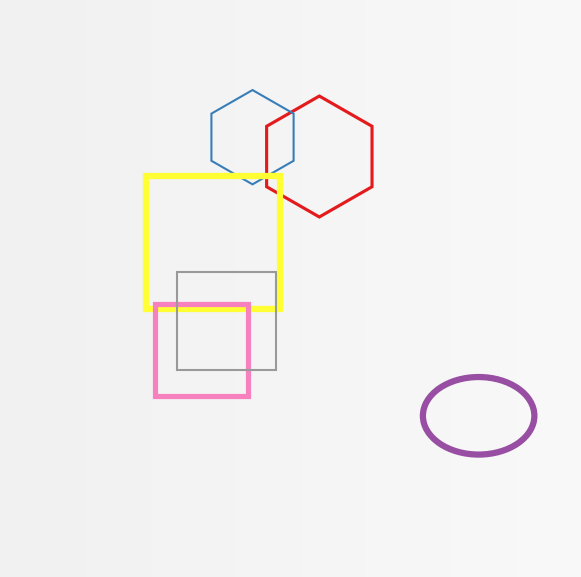[{"shape": "hexagon", "thickness": 1.5, "radius": 0.52, "center": [0.549, 0.728]}, {"shape": "hexagon", "thickness": 1, "radius": 0.41, "center": [0.434, 0.762]}, {"shape": "oval", "thickness": 3, "radius": 0.48, "center": [0.823, 0.279]}, {"shape": "square", "thickness": 3, "radius": 0.57, "center": [0.367, 0.579]}, {"shape": "square", "thickness": 2.5, "radius": 0.4, "center": [0.347, 0.394]}, {"shape": "square", "thickness": 1, "radius": 0.42, "center": [0.39, 0.444]}]